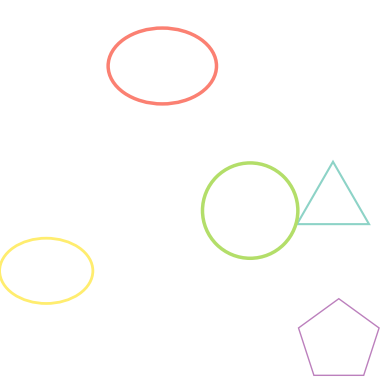[{"shape": "triangle", "thickness": 1.5, "radius": 0.54, "center": [0.865, 0.472]}, {"shape": "oval", "thickness": 2.5, "radius": 0.7, "center": [0.422, 0.829]}, {"shape": "circle", "thickness": 2.5, "radius": 0.62, "center": [0.65, 0.453]}, {"shape": "pentagon", "thickness": 1, "radius": 0.55, "center": [0.88, 0.114]}, {"shape": "oval", "thickness": 2, "radius": 0.61, "center": [0.12, 0.297]}]